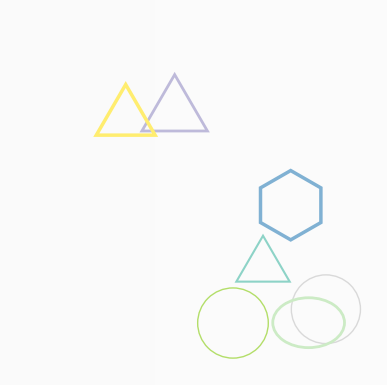[{"shape": "triangle", "thickness": 1.5, "radius": 0.4, "center": [0.679, 0.308]}, {"shape": "triangle", "thickness": 2, "radius": 0.49, "center": [0.451, 0.709]}, {"shape": "hexagon", "thickness": 2.5, "radius": 0.45, "center": [0.75, 0.467]}, {"shape": "circle", "thickness": 1, "radius": 0.46, "center": [0.601, 0.161]}, {"shape": "circle", "thickness": 1, "radius": 0.45, "center": [0.841, 0.197]}, {"shape": "oval", "thickness": 2, "radius": 0.46, "center": [0.796, 0.162]}, {"shape": "triangle", "thickness": 2.5, "radius": 0.44, "center": [0.324, 0.693]}]